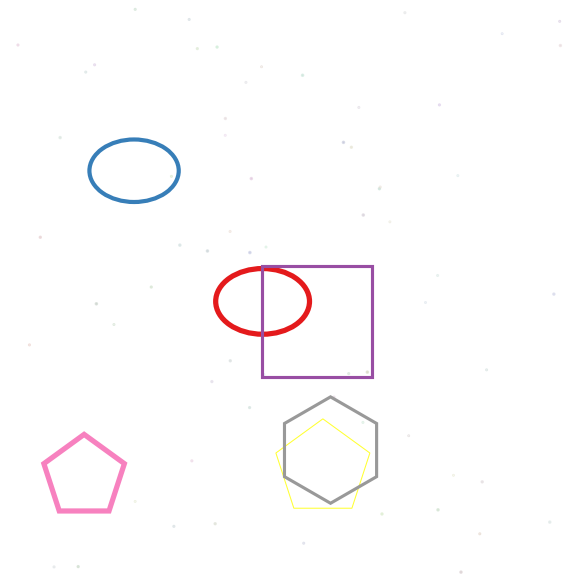[{"shape": "oval", "thickness": 2.5, "radius": 0.41, "center": [0.455, 0.477]}, {"shape": "oval", "thickness": 2, "radius": 0.39, "center": [0.232, 0.703]}, {"shape": "square", "thickness": 1.5, "radius": 0.48, "center": [0.549, 0.443]}, {"shape": "pentagon", "thickness": 0.5, "radius": 0.43, "center": [0.559, 0.188]}, {"shape": "pentagon", "thickness": 2.5, "radius": 0.37, "center": [0.146, 0.174]}, {"shape": "hexagon", "thickness": 1.5, "radius": 0.46, "center": [0.572, 0.22]}]